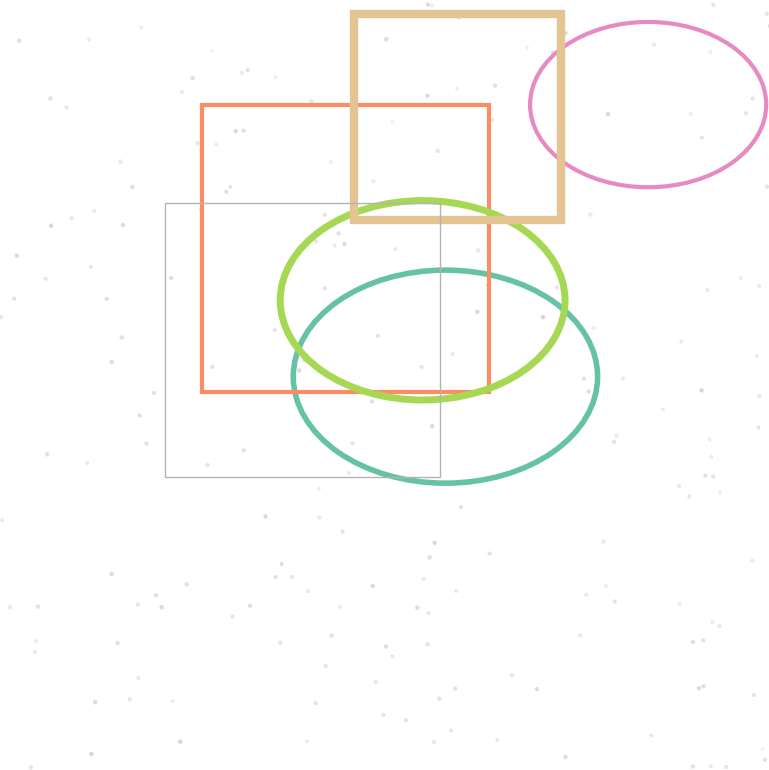[{"shape": "oval", "thickness": 2, "radius": 0.99, "center": [0.578, 0.511]}, {"shape": "square", "thickness": 1.5, "radius": 0.93, "center": [0.449, 0.677]}, {"shape": "oval", "thickness": 1.5, "radius": 0.77, "center": [0.842, 0.864]}, {"shape": "oval", "thickness": 2.5, "radius": 0.92, "center": [0.549, 0.61]}, {"shape": "square", "thickness": 3, "radius": 0.67, "center": [0.594, 0.848]}, {"shape": "square", "thickness": 0.5, "radius": 0.89, "center": [0.393, 0.559]}]